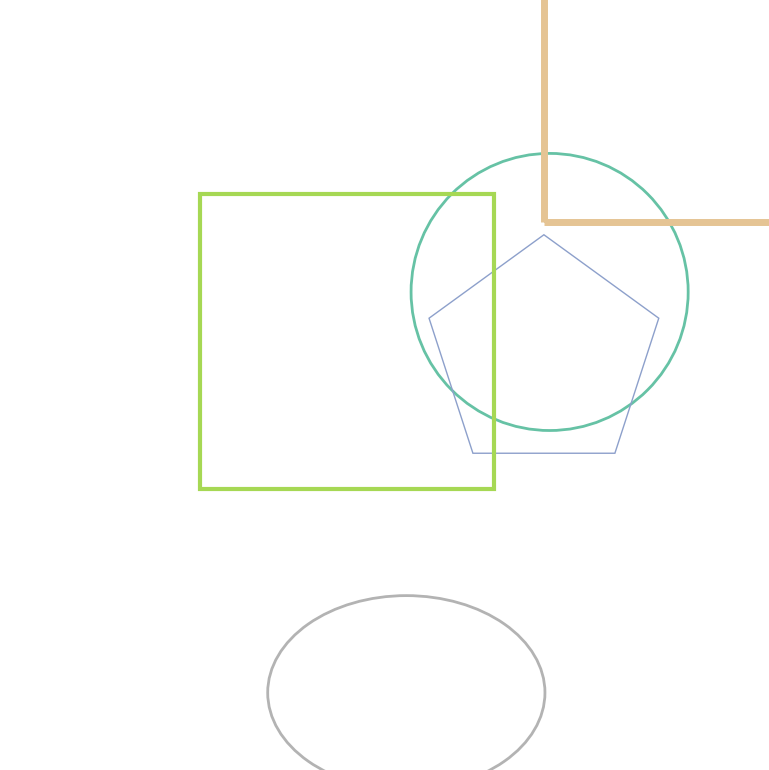[{"shape": "circle", "thickness": 1, "radius": 0.9, "center": [0.714, 0.621]}, {"shape": "pentagon", "thickness": 0.5, "radius": 0.78, "center": [0.706, 0.538]}, {"shape": "square", "thickness": 1.5, "radius": 0.96, "center": [0.451, 0.556]}, {"shape": "square", "thickness": 2.5, "radius": 0.85, "center": [0.876, 0.882]}, {"shape": "oval", "thickness": 1, "radius": 0.9, "center": [0.528, 0.1]}]